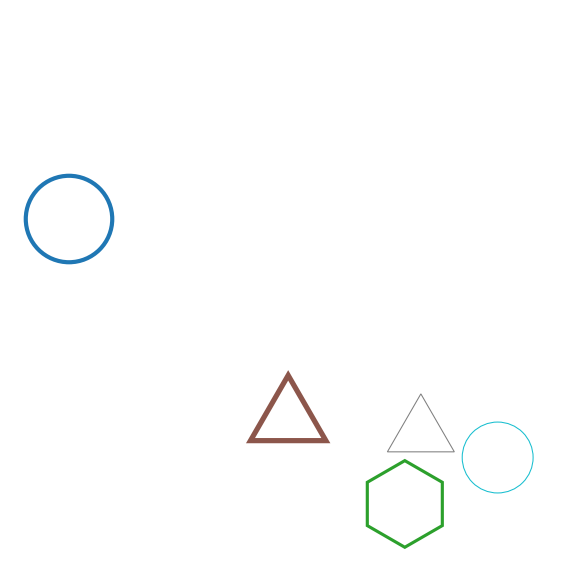[{"shape": "circle", "thickness": 2, "radius": 0.37, "center": [0.119, 0.62]}, {"shape": "hexagon", "thickness": 1.5, "radius": 0.37, "center": [0.701, 0.126]}, {"shape": "triangle", "thickness": 2.5, "radius": 0.38, "center": [0.499, 0.274]}, {"shape": "triangle", "thickness": 0.5, "radius": 0.33, "center": [0.729, 0.25]}, {"shape": "circle", "thickness": 0.5, "radius": 0.31, "center": [0.862, 0.207]}]